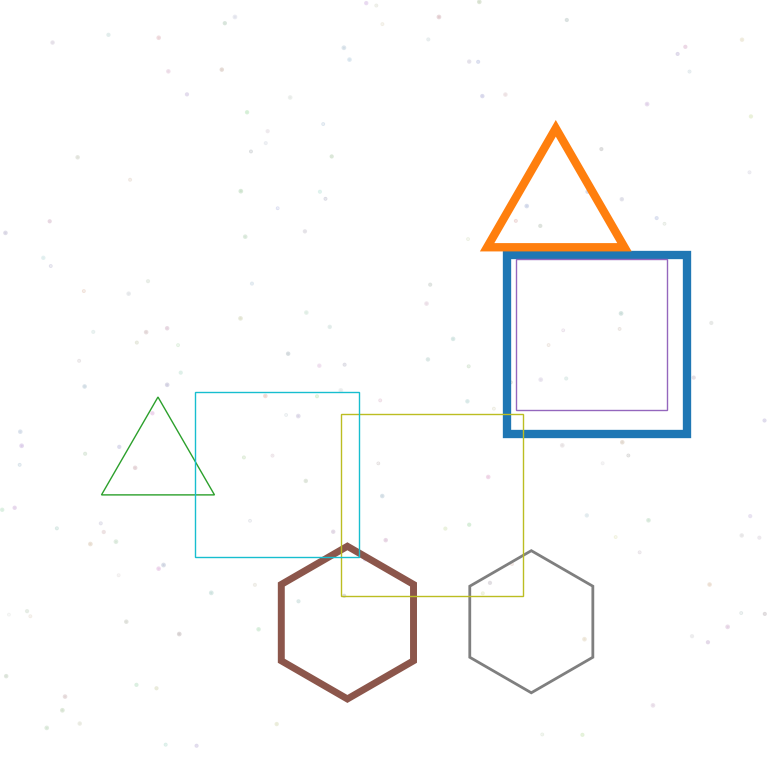[{"shape": "square", "thickness": 3, "radius": 0.58, "center": [0.775, 0.552]}, {"shape": "triangle", "thickness": 3, "radius": 0.51, "center": [0.722, 0.73]}, {"shape": "triangle", "thickness": 0.5, "radius": 0.42, "center": [0.205, 0.4]}, {"shape": "square", "thickness": 0.5, "radius": 0.49, "center": [0.768, 0.565]}, {"shape": "hexagon", "thickness": 2.5, "radius": 0.5, "center": [0.451, 0.191]}, {"shape": "hexagon", "thickness": 1, "radius": 0.46, "center": [0.69, 0.193]}, {"shape": "square", "thickness": 0.5, "radius": 0.59, "center": [0.561, 0.344]}, {"shape": "square", "thickness": 0.5, "radius": 0.53, "center": [0.36, 0.384]}]